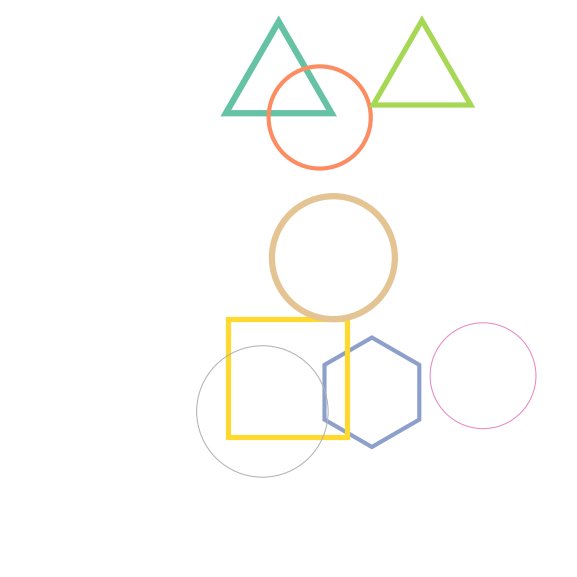[{"shape": "triangle", "thickness": 3, "radius": 0.53, "center": [0.483, 0.856]}, {"shape": "circle", "thickness": 2, "radius": 0.44, "center": [0.554, 0.796]}, {"shape": "hexagon", "thickness": 2, "radius": 0.47, "center": [0.644, 0.32]}, {"shape": "circle", "thickness": 0.5, "radius": 0.46, "center": [0.836, 0.349]}, {"shape": "triangle", "thickness": 2.5, "radius": 0.49, "center": [0.731, 0.866]}, {"shape": "square", "thickness": 2.5, "radius": 0.51, "center": [0.498, 0.345]}, {"shape": "circle", "thickness": 3, "radius": 0.53, "center": [0.577, 0.553]}, {"shape": "circle", "thickness": 0.5, "radius": 0.57, "center": [0.454, 0.287]}]